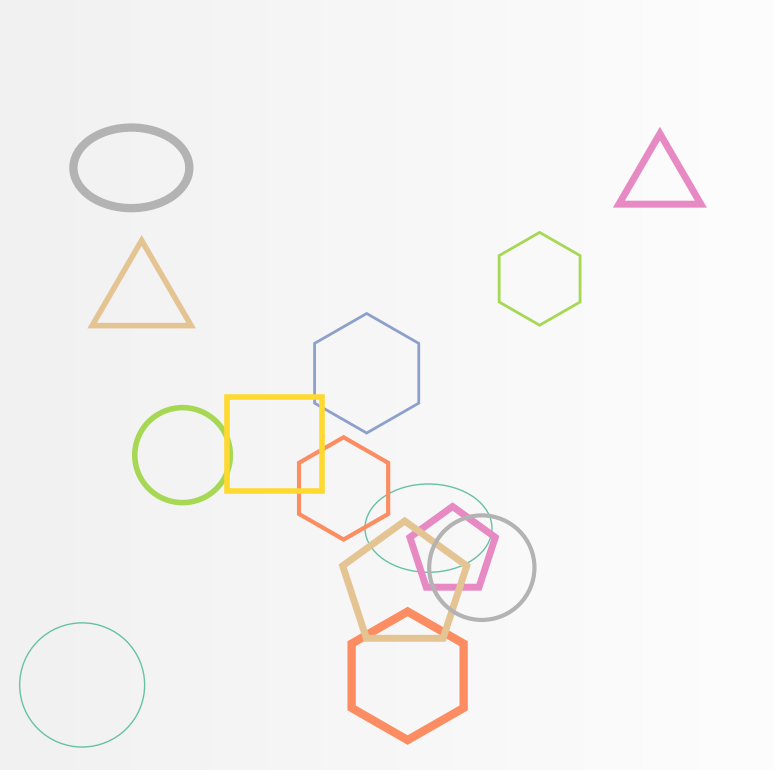[{"shape": "oval", "thickness": 0.5, "radius": 0.41, "center": [0.553, 0.314]}, {"shape": "circle", "thickness": 0.5, "radius": 0.4, "center": [0.106, 0.11]}, {"shape": "hexagon", "thickness": 3, "radius": 0.42, "center": [0.526, 0.122]}, {"shape": "hexagon", "thickness": 1.5, "radius": 0.33, "center": [0.443, 0.366]}, {"shape": "hexagon", "thickness": 1, "radius": 0.39, "center": [0.473, 0.515]}, {"shape": "pentagon", "thickness": 2.5, "radius": 0.29, "center": [0.584, 0.284]}, {"shape": "triangle", "thickness": 2.5, "radius": 0.31, "center": [0.851, 0.765]}, {"shape": "circle", "thickness": 2, "radius": 0.31, "center": [0.236, 0.409]}, {"shape": "hexagon", "thickness": 1, "radius": 0.3, "center": [0.696, 0.638]}, {"shape": "square", "thickness": 2, "radius": 0.3, "center": [0.354, 0.423]}, {"shape": "pentagon", "thickness": 2.5, "radius": 0.42, "center": [0.522, 0.239]}, {"shape": "triangle", "thickness": 2, "radius": 0.37, "center": [0.183, 0.614]}, {"shape": "circle", "thickness": 1.5, "radius": 0.34, "center": [0.622, 0.263]}, {"shape": "oval", "thickness": 3, "radius": 0.37, "center": [0.169, 0.782]}]